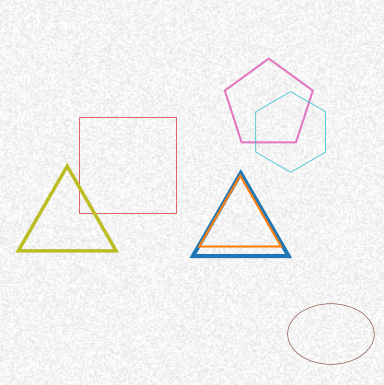[{"shape": "triangle", "thickness": 3, "radius": 0.72, "center": [0.625, 0.407]}, {"shape": "triangle", "thickness": 1.5, "radius": 0.61, "center": [0.624, 0.421]}, {"shape": "square", "thickness": 0.5, "radius": 0.63, "center": [0.33, 0.571]}, {"shape": "oval", "thickness": 0.5, "radius": 0.56, "center": [0.86, 0.132]}, {"shape": "pentagon", "thickness": 1.5, "radius": 0.6, "center": [0.698, 0.727]}, {"shape": "triangle", "thickness": 2.5, "radius": 0.73, "center": [0.175, 0.422]}, {"shape": "hexagon", "thickness": 0.5, "radius": 0.52, "center": [0.755, 0.657]}]